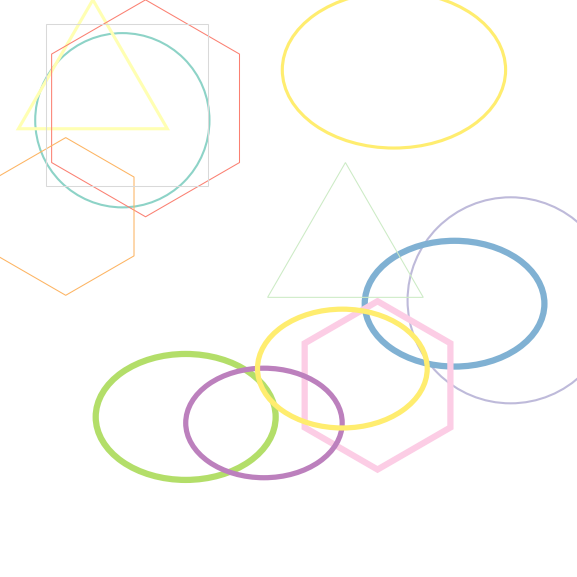[{"shape": "circle", "thickness": 1, "radius": 0.75, "center": [0.212, 0.791]}, {"shape": "triangle", "thickness": 1.5, "radius": 0.74, "center": [0.161, 0.851]}, {"shape": "circle", "thickness": 1, "radius": 0.89, "center": [0.884, 0.479]}, {"shape": "hexagon", "thickness": 0.5, "radius": 0.94, "center": [0.252, 0.812]}, {"shape": "oval", "thickness": 3, "radius": 0.78, "center": [0.787, 0.473]}, {"shape": "hexagon", "thickness": 0.5, "radius": 0.68, "center": [0.114, 0.624]}, {"shape": "oval", "thickness": 3, "radius": 0.78, "center": [0.322, 0.277]}, {"shape": "hexagon", "thickness": 3, "radius": 0.73, "center": [0.654, 0.332]}, {"shape": "square", "thickness": 0.5, "radius": 0.7, "center": [0.219, 0.818]}, {"shape": "oval", "thickness": 2.5, "radius": 0.68, "center": [0.457, 0.267]}, {"shape": "triangle", "thickness": 0.5, "radius": 0.78, "center": [0.598, 0.562]}, {"shape": "oval", "thickness": 1.5, "radius": 0.97, "center": [0.682, 0.878]}, {"shape": "oval", "thickness": 2.5, "radius": 0.73, "center": [0.593, 0.361]}]